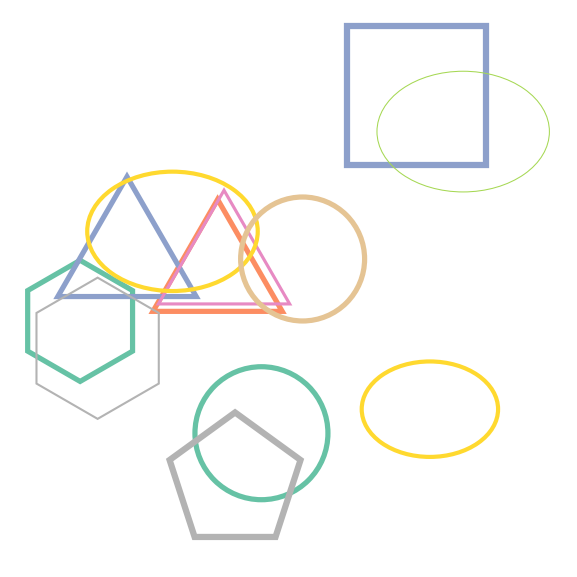[{"shape": "hexagon", "thickness": 2.5, "radius": 0.52, "center": [0.139, 0.444]}, {"shape": "circle", "thickness": 2.5, "radius": 0.58, "center": [0.453, 0.249]}, {"shape": "triangle", "thickness": 2.5, "radius": 0.65, "center": [0.377, 0.525]}, {"shape": "square", "thickness": 3, "radius": 0.6, "center": [0.721, 0.834]}, {"shape": "triangle", "thickness": 2.5, "radius": 0.69, "center": [0.22, 0.555]}, {"shape": "triangle", "thickness": 1.5, "radius": 0.66, "center": [0.388, 0.538]}, {"shape": "oval", "thickness": 0.5, "radius": 0.75, "center": [0.802, 0.771]}, {"shape": "oval", "thickness": 2, "radius": 0.59, "center": [0.744, 0.291]}, {"shape": "oval", "thickness": 2, "radius": 0.74, "center": [0.299, 0.599]}, {"shape": "circle", "thickness": 2.5, "radius": 0.54, "center": [0.524, 0.551]}, {"shape": "pentagon", "thickness": 3, "radius": 0.6, "center": [0.407, 0.166]}, {"shape": "hexagon", "thickness": 1, "radius": 0.61, "center": [0.169, 0.396]}]